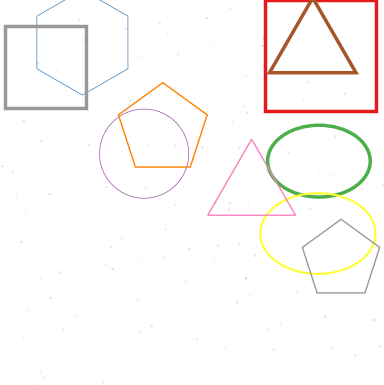[{"shape": "square", "thickness": 2.5, "radius": 0.72, "center": [0.832, 0.855]}, {"shape": "hexagon", "thickness": 0.5, "radius": 0.68, "center": [0.214, 0.89]}, {"shape": "oval", "thickness": 2.5, "radius": 0.67, "center": [0.828, 0.581]}, {"shape": "circle", "thickness": 0.5, "radius": 0.58, "center": [0.374, 0.601]}, {"shape": "pentagon", "thickness": 1, "radius": 0.61, "center": [0.423, 0.664]}, {"shape": "oval", "thickness": 1.5, "radius": 0.75, "center": [0.826, 0.394]}, {"shape": "triangle", "thickness": 2.5, "radius": 0.65, "center": [0.812, 0.876]}, {"shape": "triangle", "thickness": 1, "radius": 0.66, "center": [0.654, 0.507]}, {"shape": "square", "thickness": 2.5, "radius": 0.53, "center": [0.118, 0.827]}, {"shape": "pentagon", "thickness": 1, "radius": 0.53, "center": [0.886, 0.325]}]